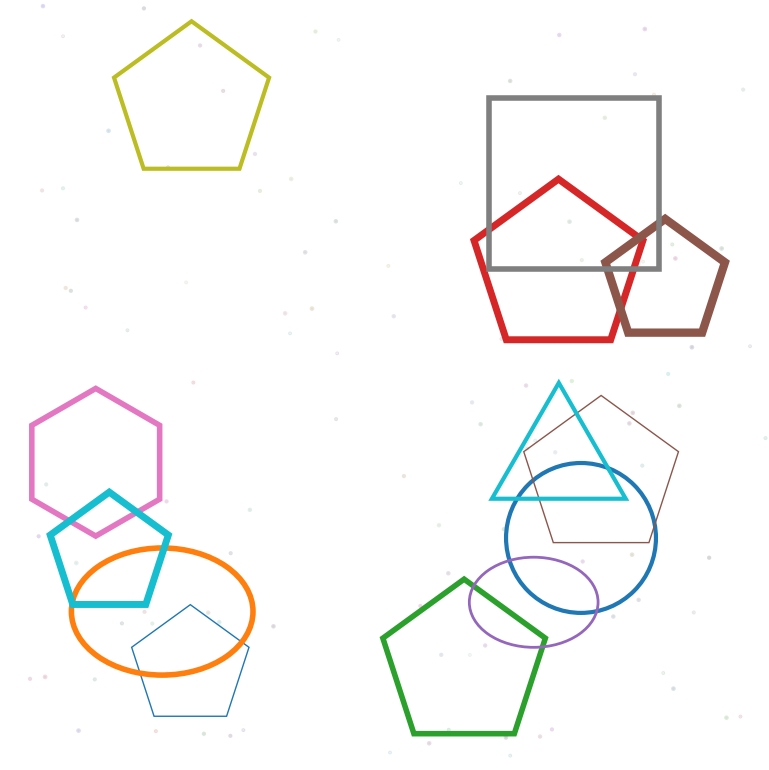[{"shape": "pentagon", "thickness": 0.5, "radius": 0.4, "center": [0.247, 0.135]}, {"shape": "circle", "thickness": 1.5, "radius": 0.49, "center": [0.755, 0.301]}, {"shape": "oval", "thickness": 2, "radius": 0.59, "center": [0.211, 0.206]}, {"shape": "pentagon", "thickness": 2, "radius": 0.55, "center": [0.603, 0.137]}, {"shape": "pentagon", "thickness": 2.5, "radius": 0.58, "center": [0.725, 0.652]}, {"shape": "oval", "thickness": 1, "radius": 0.42, "center": [0.693, 0.218]}, {"shape": "pentagon", "thickness": 0.5, "radius": 0.53, "center": [0.781, 0.381]}, {"shape": "pentagon", "thickness": 3, "radius": 0.41, "center": [0.864, 0.634]}, {"shape": "hexagon", "thickness": 2, "radius": 0.48, "center": [0.124, 0.4]}, {"shape": "square", "thickness": 2, "radius": 0.55, "center": [0.745, 0.762]}, {"shape": "pentagon", "thickness": 1.5, "radius": 0.53, "center": [0.249, 0.867]}, {"shape": "pentagon", "thickness": 2.5, "radius": 0.4, "center": [0.142, 0.28]}, {"shape": "triangle", "thickness": 1.5, "radius": 0.5, "center": [0.726, 0.402]}]